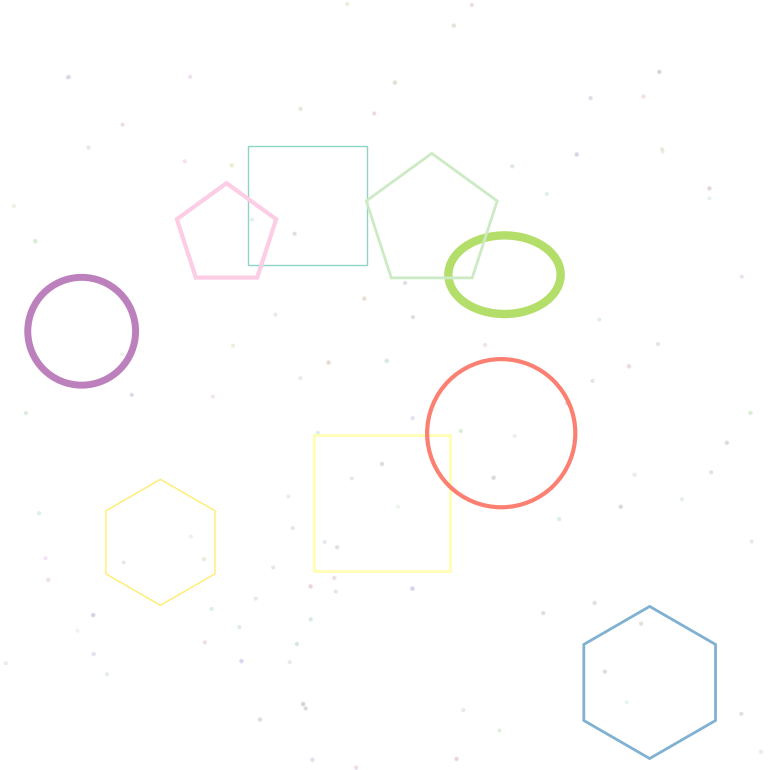[{"shape": "square", "thickness": 0.5, "radius": 0.39, "center": [0.399, 0.733]}, {"shape": "square", "thickness": 1, "radius": 0.44, "center": [0.496, 0.347]}, {"shape": "circle", "thickness": 1.5, "radius": 0.48, "center": [0.651, 0.437]}, {"shape": "hexagon", "thickness": 1, "radius": 0.49, "center": [0.844, 0.114]}, {"shape": "oval", "thickness": 3, "radius": 0.36, "center": [0.655, 0.643]}, {"shape": "pentagon", "thickness": 1.5, "radius": 0.34, "center": [0.294, 0.694]}, {"shape": "circle", "thickness": 2.5, "radius": 0.35, "center": [0.106, 0.57]}, {"shape": "pentagon", "thickness": 1, "radius": 0.45, "center": [0.561, 0.711]}, {"shape": "hexagon", "thickness": 0.5, "radius": 0.41, "center": [0.208, 0.296]}]